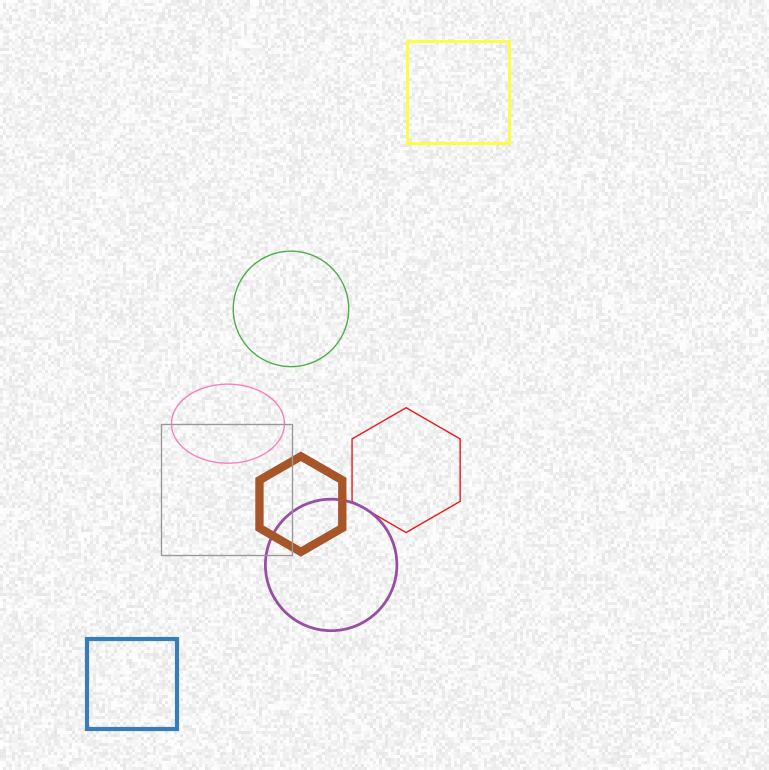[{"shape": "hexagon", "thickness": 0.5, "radius": 0.41, "center": [0.527, 0.389]}, {"shape": "square", "thickness": 1.5, "radius": 0.29, "center": [0.172, 0.111]}, {"shape": "circle", "thickness": 0.5, "radius": 0.38, "center": [0.378, 0.599]}, {"shape": "circle", "thickness": 1, "radius": 0.43, "center": [0.43, 0.266]}, {"shape": "square", "thickness": 1, "radius": 0.33, "center": [0.594, 0.88]}, {"shape": "hexagon", "thickness": 3, "radius": 0.31, "center": [0.391, 0.345]}, {"shape": "oval", "thickness": 0.5, "radius": 0.37, "center": [0.296, 0.45]}, {"shape": "square", "thickness": 0.5, "radius": 0.43, "center": [0.294, 0.364]}]